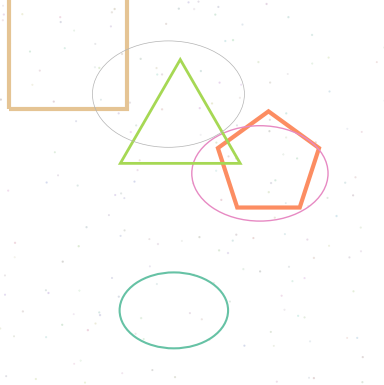[{"shape": "oval", "thickness": 1.5, "radius": 0.7, "center": [0.452, 0.194]}, {"shape": "pentagon", "thickness": 3, "radius": 0.69, "center": [0.697, 0.573]}, {"shape": "oval", "thickness": 1, "radius": 0.88, "center": [0.675, 0.55]}, {"shape": "triangle", "thickness": 2, "radius": 0.9, "center": [0.468, 0.666]}, {"shape": "square", "thickness": 3, "radius": 0.77, "center": [0.176, 0.869]}, {"shape": "oval", "thickness": 0.5, "radius": 0.99, "center": [0.437, 0.756]}]